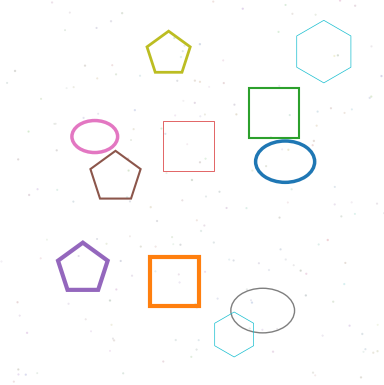[{"shape": "oval", "thickness": 2.5, "radius": 0.38, "center": [0.741, 0.58]}, {"shape": "square", "thickness": 3, "radius": 0.32, "center": [0.453, 0.27]}, {"shape": "square", "thickness": 1.5, "radius": 0.32, "center": [0.712, 0.707]}, {"shape": "square", "thickness": 0.5, "radius": 0.33, "center": [0.49, 0.621]}, {"shape": "pentagon", "thickness": 3, "radius": 0.34, "center": [0.215, 0.302]}, {"shape": "pentagon", "thickness": 1.5, "radius": 0.34, "center": [0.3, 0.54]}, {"shape": "oval", "thickness": 2.5, "radius": 0.3, "center": [0.246, 0.645]}, {"shape": "oval", "thickness": 1, "radius": 0.41, "center": [0.682, 0.193]}, {"shape": "pentagon", "thickness": 2, "radius": 0.3, "center": [0.438, 0.86]}, {"shape": "hexagon", "thickness": 0.5, "radius": 0.41, "center": [0.841, 0.866]}, {"shape": "hexagon", "thickness": 0.5, "radius": 0.29, "center": [0.608, 0.131]}]